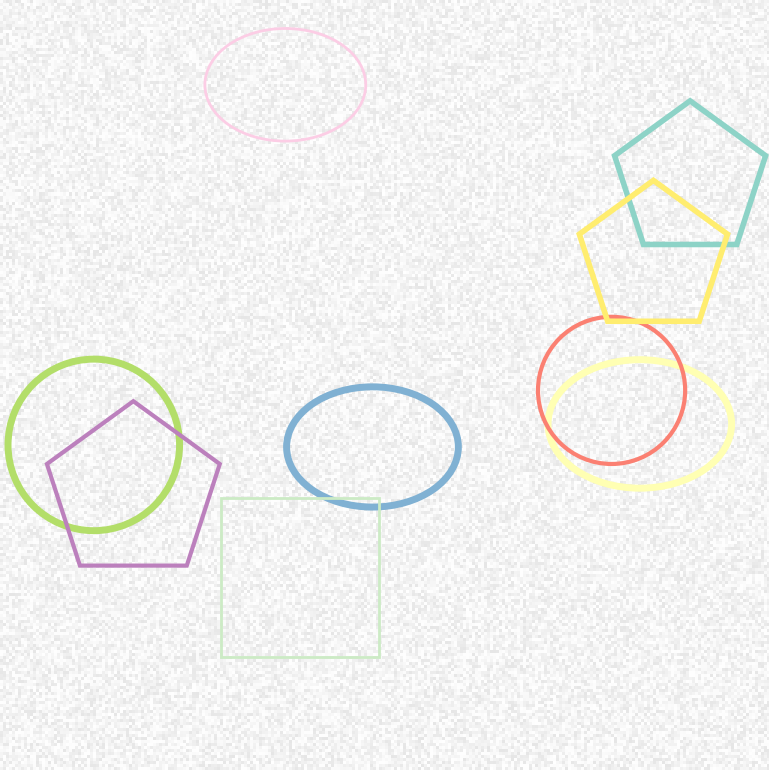[{"shape": "pentagon", "thickness": 2, "radius": 0.52, "center": [0.896, 0.766]}, {"shape": "oval", "thickness": 2.5, "radius": 0.6, "center": [0.831, 0.449]}, {"shape": "circle", "thickness": 1.5, "radius": 0.48, "center": [0.794, 0.493]}, {"shape": "oval", "thickness": 2.5, "radius": 0.56, "center": [0.484, 0.42]}, {"shape": "circle", "thickness": 2.5, "radius": 0.56, "center": [0.122, 0.422]}, {"shape": "oval", "thickness": 1, "radius": 0.52, "center": [0.371, 0.89]}, {"shape": "pentagon", "thickness": 1.5, "radius": 0.59, "center": [0.173, 0.361]}, {"shape": "square", "thickness": 1, "radius": 0.51, "center": [0.389, 0.25]}, {"shape": "pentagon", "thickness": 2, "radius": 0.51, "center": [0.849, 0.665]}]